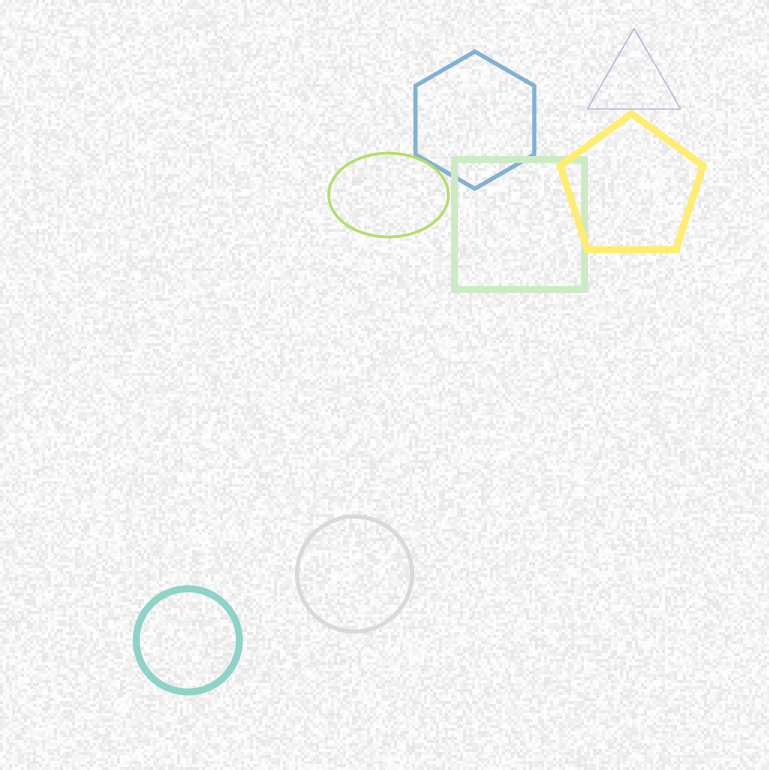[{"shape": "circle", "thickness": 2.5, "radius": 0.33, "center": [0.244, 0.168]}, {"shape": "triangle", "thickness": 0.5, "radius": 0.35, "center": [0.823, 0.893]}, {"shape": "hexagon", "thickness": 1.5, "radius": 0.45, "center": [0.617, 0.844]}, {"shape": "oval", "thickness": 1, "radius": 0.39, "center": [0.505, 0.747]}, {"shape": "circle", "thickness": 1.5, "radius": 0.37, "center": [0.461, 0.255]}, {"shape": "square", "thickness": 2.5, "radius": 0.42, "center": [0.674, 0.71]}, {"shape": "pentagon", "thickness": 2.5, "radius": 0.49, "center": [0.82, 0.755]}]